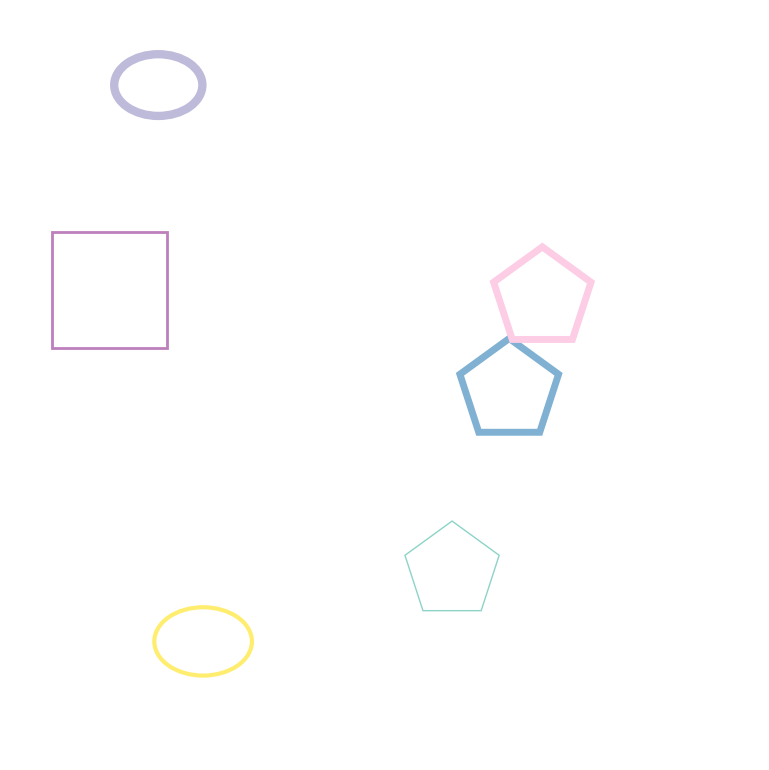[{"shape": "pentagon", "thickness": 0.5, "radius": 0.32, "center": [0.587, 0.259]}, {"shape": "oval", "thickness": 3, "radius": 0.29, "center": [0.206, 0.89]}, {"shape": "pentagon", "thickness": 2.5, "radius": 0.34, "center": [0.661, 0.493]}, {"shape": "pentagon", "thickness": 2.5, "radius": 0.33, "center": [0.704, 0.613]}, {"shape": "square", "thickness": 1, "radius": 0.38, "center": [0.142, 0.623]}, {"shape": "oval", "thickness": 1.5, "radius": 0.32, "center": [0.264, 0.167]}]